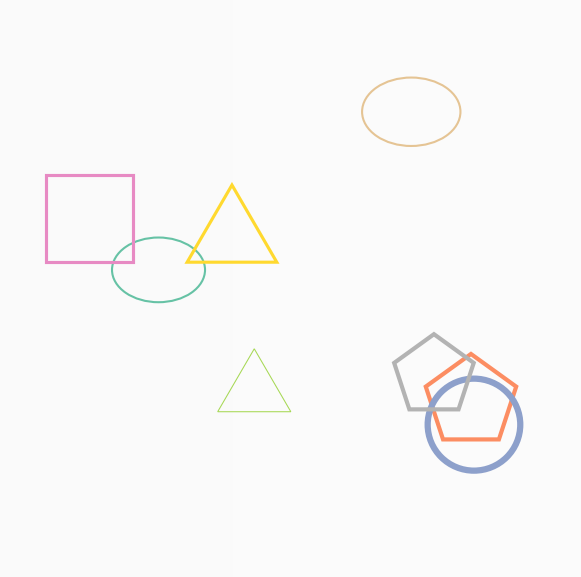[{"shape": "oval", "thickness": 1, "radius": 0.4, "center": [0.273, 0.532]}, {"shape": "pentagon", "thickness": 2, "radius": 0.41, "center": [0.81, 0.304]}, {"shape": "circle", "thickness": 3, "radius": 0.4, "center": [0.815, 0.264]}, {"shape": "square", "thickness": 1.5, "radius": 0.38, "center": [0.154, 0.621]}, {"shape": "triangle", "thickness": 0.5, "radius": 0.36, "center": [0.437, 0.323]}, {"shape": "triangle", "thickness": 1.5, "radius": 0.45, "center": [0.399, 0.59]}, {"shape": "oval", "thickness": 1, "radius": 0.42, "center": [0.708, 0.806]}, {"shape": "pentagon", "thickness": 2, "radius": 0.36, "center": [0.747, 0.348]}]